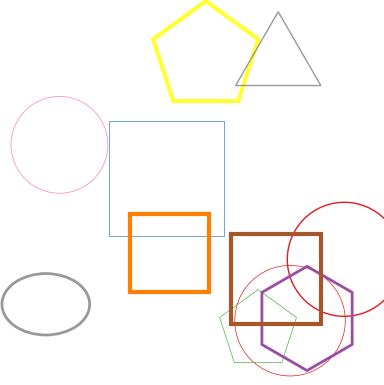[{"shape": "circle", "thickness": 1, "radius": 0.74, "center": [0.894, 0.326]}, {"shape": "circle", "thickness": 0.5, "radius": 0.72, "center": [0.753, 0.167]}, {"shape": "square", "thickness": 0.5, "radius": 0.74, "center": [0.433, 0.537]}, {"shape": "pentagon", "thickness": 0.5, "radius": 0.52, "center": [0.67, 0.143]}, {"shape": "hexagon", "thickness": 2, "radius": 0.68, "center": [0.797, 0.173]}, {"shape": "square", "thickness": 3, "radius": 0.51, "center": [0.441, 0.343]}, {"shape": "pentagon", "thickness": 3, "radius": 0.72, "center": [0.534, 0.854]}, {"shape": "square", "thickness": 3, "radius": 0.58, "center": [0.716, 0.276]}, {"shape": "circle", "thickness": 0.5, "radius": 0.63, "center": [0.154, 0.624]}, {"shape": "triangle", "thickness": 1, "radius": 0.64, "center": [0.723, 0.842]}, {"shape": "oval", "thickness": 2, "radius": 0.57, "center": [0.119, 0.21]}]